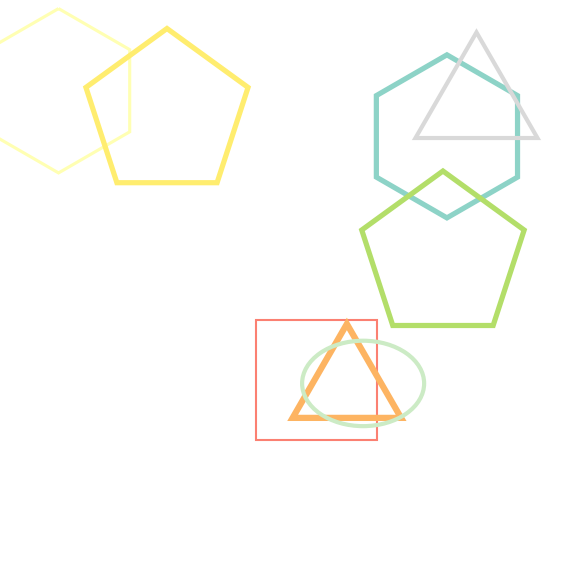[{"shape": "hexagon", "thickness": 2.5, "radius": 0.71, "center": [0.774, 0.763]}, {"shape": "hexagon", "thickness": 1.5, "radius": 0.71, "center": [0.101, 0.842]}, {"shape": "square", "thickness": 1, "radius": 0.52, "center": [0.548, 0.341]}, {"shape": "triangle", "thickness": 3, "radius": 0.54, "center": [0.601, 0.33]}, {"shape": "pentagon", "thickness": 2.5, "radius": 0.74, "center": [0.767, 0.555]}, {"shape": "triangle", "thickness": 2, "radius": 0.61, "center": [0.825, 0.821]}, {"shape": "oval", "thickness": 2, "radius": 0.53, "center": [0.629, 0.335]}, {"shape": "pentagon", "thickness": 2.5, "radius": 0.74, "center": [0.289, 0.802]}]